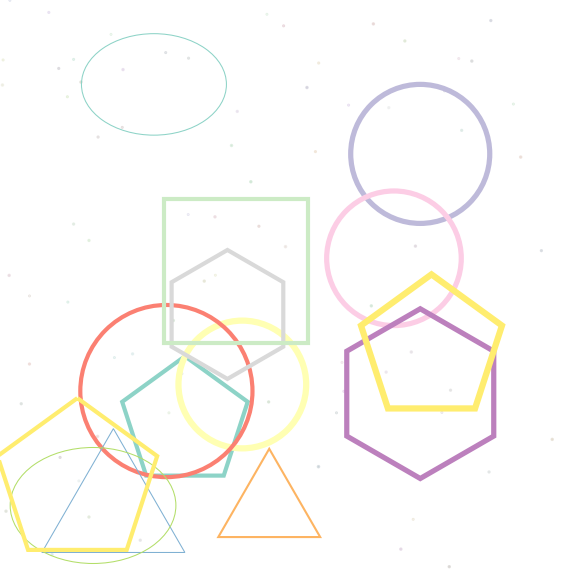[{"shape": "pentagon", "thickness": 2, "radius": 0.57, "center": [0.32, 0.268]}, {"shape": "oval", "thickness": 0.5, "radius": 0.63, "center": [0.267, 0.853]}, {"shape": "circle", "thickness": 3, "radius": 0.55, "center": [0.42, 0.333]}, {"shape": "circle", "thickness": 2.5, "radius": 0.6, "center": [0.728, 0.733]}, {"shape": "circle", "thickness": 2, "radius": 0.75, "center": [0.288, 0.322]}, {"shape": "triangle", "thickness": 0.5, "radius": 0.71, "center": [0.196, 0.114]}, {"shape": "triangle", "thickness": 1, "radius": 0.51, "center": [0.466, 0.12]}, {"shape": "oval", "thickness": 0.5, "radius": 0.72, "center": [0.161, 0.124]}, {"shape": "circle", "thickness": 2.5, "radius": 0.58, "center": [0.682, 0.552]}, {"shape": "hexagon", "thickness": 2, "radius": 0.56, "center": [0.394, 0.455]}, {"shape": "hexagon", "thickness": 2.5, "radius": 0.73, "center": [0.728, 0.318]}, {"shape": "square", "thickness": 2, "radius": 0.62, "center": [0.408, 0.529]}, {"shape": "pentagon", "thickness": 3, "radius": 0.64, "center": [0.747, 0.396]}, {"shape": "pentagon", "thickness": 2, "radius": 0.73, "center": [0.134, 0.164]}]